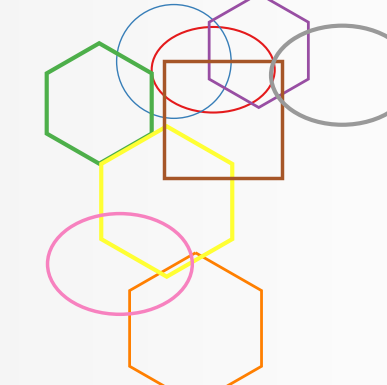[{"shape": "oval", "thickness": 1.5, "radius": 0.79, "center": [0.55, 0.819]}, {"shape": "circle", "thickness": 1, "radius": 0.74, "center": [0.449, 0.84]}, {"shape": "hexagon", "thickness": 3, "radius": 0.78, "center": [0.256, 0.731]}, {"shape": "hexagon", "thickness": 2, "radius": 0.74, "center": [0.668, 0.868]}, {"shape": "hexagon", "thickness": 2, "radius": 0.98, "center": [0.505, 0.147]}, {"shape": "hexagon", "thickness": 3, "radius": 0.98, "center": [0.43, 0.477]}, {"shape": "square", "thickness": 2.5, "radius": 0.76, "center": [0.575, 0.69]}, {"shape": "oval", "thickness": 2.5, "radius": 0.93, "center": [0.309, 0.314]}, {"shape": "oval", "thickness": 3, "radius": 0.92, "center": [0.883, 0.805]}]